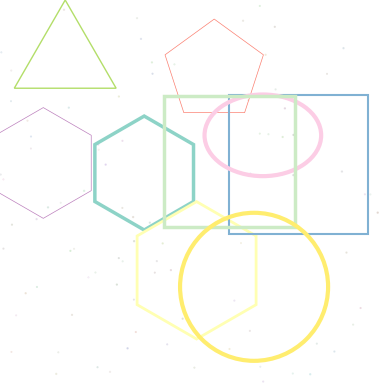[{"shape": "hexagon", "thickness": 2.5, "radius": 0.74, "center": [0.375, 0.551]}, {"shape": "hexagon", "thickness": 2, "radius": 0.89, "center": [0.511, 0.298]}, {"shape": "pentagon", "thickness": 0.5, "radius": 0.67, "center": [0.556, 0.816]}, {"shape": "square", "thickness": 1.5, "radius": 0.9, "center": [0.775, 0.574]}, {"shape": "triangle", "thickness": 1, "radius": 0.76, "center": [0.169, 0.847]}, {"shape": "oval", "thickness": 3, "radius": 0.76, "center": [0.683, 0.649]}, {"shape": "hexagon", "thickness": 0.5, "radius": 0.72, "center": [0.112, 0.577]}, {"shape": "square", "thickness": 2.5, "radius": 0.85, "center": [0.595, 0.58]}, {"shape": "circle", "thickness": 3, "radius": 0.96, "center": [0.66, 0.255]}]